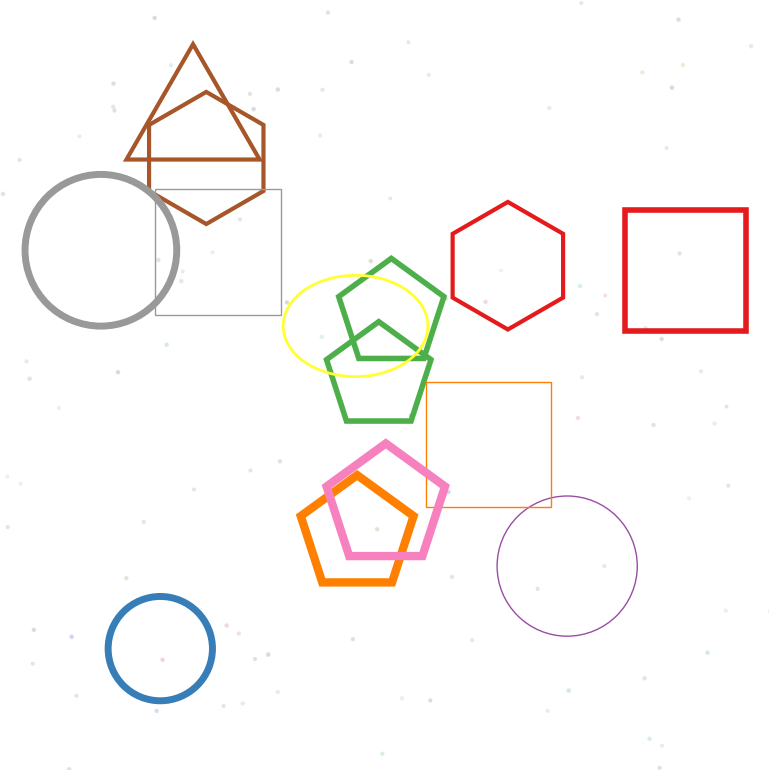[{"shape": "hexagon", "thickness": 1.5, "radius": 0.41, "center": [0.66, 0.655]}, {"shape": "square", "thickness": 2, "radius": 0.39, "center": [0.89, 0.649]}, {"shape": "circle", "thickness": 2.5, "radius": 0.34, "center": [0.208, 0.158]}, {"shape": "pentagon", "thickness": 2, "radius": 0.36, "center": [0.508, 0.593]}, {"shape": "pentagon", "thickness": 2, "radius": 0.36, "center": [0.492, 0.511]}, {"shape": "circle", "thickness": 0.5, "radius": 0.46, "center": [0.737, 0.265]}, {"shape": "pentagon", "thickness": 3, "radius": 0.39, "center": [0.464, 0.306]}, {"shape": "square", "thickness": 0.5, "radius": 0.41, "center": [0.635, 0.423]}, {"shape": "oval", "thickness": 1, "radius": 0.47, "center": [0.462, 0.577]}, {"shape": "hexagon", "thickness": 1.5, "radius": 0.43, "center": [0.268, 0.795]}, {"shape": "triangle", "thickness": 1.5, "radius": 0.5, "center": [0.251, 0.843]}, {"shape": "pentagon", "thickness": 3, "radius": 0.4, "center": [0.501, 0.343]}, {"shape": "circle", "thickness": 2.5, "radius": 0.49, "center": [0.131, 0.675]}, {"shape": "square", "thickness": 0.5, "radius": 0.41, "center": [0.283, 0.673]}]